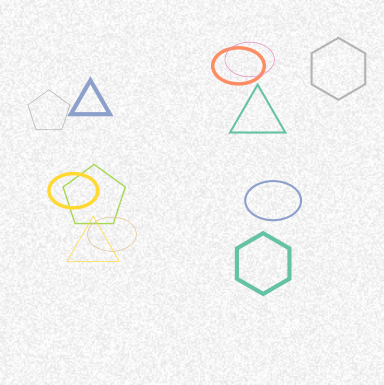[{"shape": "triangle", "thickness": 1.5, "radius": 0.41, "center": [0.669, 0.697]}, {"shape": "hexagon", "thickness": 3, "radius": 0.39, "center": [0.684, 0.315]}, {"shape": "oval", "thickness": 2.5, "radius": 0.33, "center": [0.619, 0.829]}, {"shape": "triangle", "thickness": 3, "radius": 0.29, "center": [0.235, 0.733]}, {"shape": "oval", "thickness": 1.5, "radius": 0.36, "center": [0.709, 0.479]}, {"shape": "oval", "thickness": 0.5, "radius": 0.32, "center": [0.648, 0.845]}, {"shape": "pentagon", "thickness": 1, "radius": 0.42, "center": [0.245, 0.488]}, {"shape": "oval", "thickness": 2.5, "radius": 0.32, "center": [0.191, 0.505]}, {"shape": "triangle", "thickness": 0.5, "radius": 0.39, "center": [0.242, 0.36]}, {"shape": "oval", "thickness": 0.5, "radius": 0.32, "center": [0.291, 0.392]}, {"shape": "hexagon", "thickness": 1.5, "radius": 0.4, "center": [0.879, 0.821]}, {"shape": "pentagon", "thickness": 0.5, "radius": 0.29, "center": [0.127, 0.71]}]